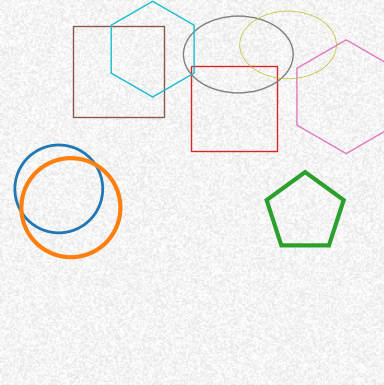[{"shape": "circle", "thickness": 2, "radius": 0.57, "center": [0.153, 0.509]}, {"shape": "circle", "thickness": 3, "radius": 0.64, "center": [0.184, 0.461]}, {"shape": "pentagon", "thickness": 3, "radius": 0.53, "center": [0.793, 0.448]}, {"shape": "square", "thickness": 1, "radius": 0.56, "center": [0.608, 0.718]}, {"shape": "square", "thickness": 1, "radius": 0.59, "center": [0.308, 0.814]}, {"shape": "hexagon", "thickness": 1, "radius": 0.74, "center": [0.899, 0.749]}, {"shape": "oval", "thickness": 1, "radius": 0.71, "center": [0.619, 0.858]}, {"shape": "oval", "thickness": 0.5, "radius": 0.63, "center": [0.748, 0.883]}, {"shape": "hexagon", "thickness": 1, "radius": 0.62, "center": [0.397, 0.872]}]